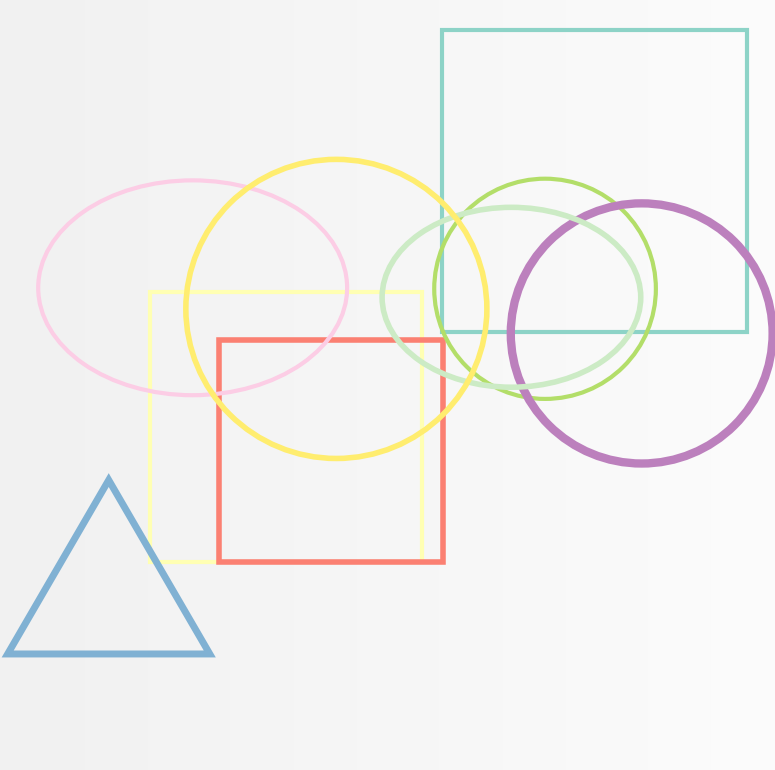[{"shape": "square", "thickness": 1.5, "radius": 0.98, "center": [0.767, 0.765]}, {"shape": "square", "thickness": 1.5, "radius": 0.88, "center": [0.369, 0.446]}, {"shape": "square", "thickness": 2, "radius": 0.72, "center": [0.427, 0.415]}, {"shape": "triangle", "thickness": 2.5, "radius": 0.75, "center": [0.14, 0.226]}, {"shape": "circle", "thickness": 1.5, "radius": 0.71, "center": [0.703, 0.625]}, {"shape": "oval", "thickness": 1.5, "radius": 1.0, "center": [0.249, 0.626]}, {"shape": "circle", "thickness": 3, "radius": 0.84, "center": [0.828, 0.567]}, {"shape": "oval", "thickness": 2, "radius": 0.83, "center": [0.66, 0.614]}, {"shape": "circle", "thickness": 2, "radius": 0.97, "center": [0.434, 0.599]}]